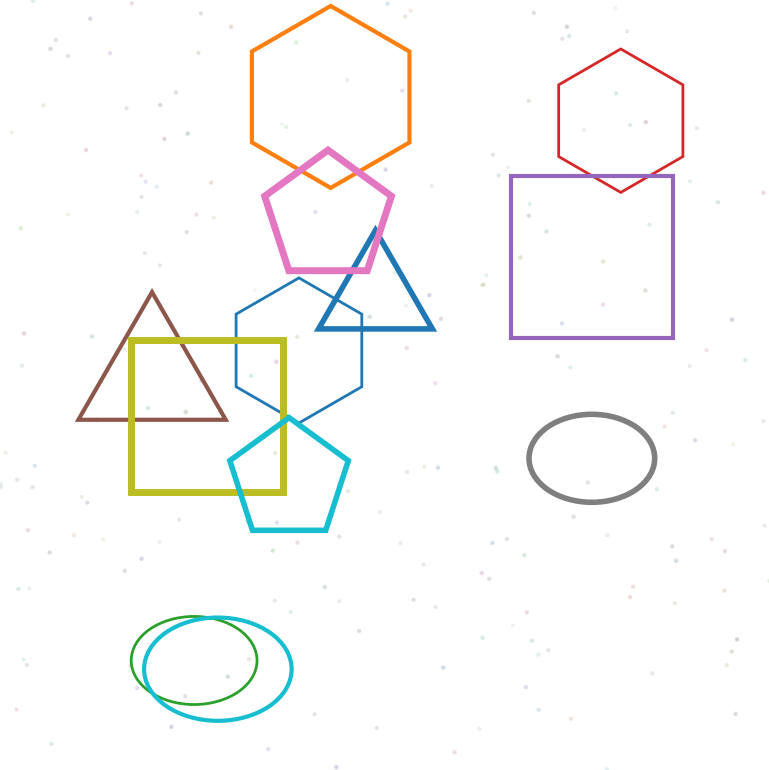[{"shape": "triangle", "thickness": 2, "radius": 0.43, "center": [0.488, 0.615]}, {"shape": "hexagon", "thickness": 1, "radius": 0.47, "center": [0.388, 0.545]}, {"shape": "hexagon", "thickness": 1.5, "radius": 0.59, "center": [0.429, 0.874]}, {"shape": "oval", "thickness": 1, "radius": 0.41, "center": [0.252, 0.142]}, {"shape": "hexagon", "thickness": 1, "radius": 0.47, "center": [0.806, 0.843]}, {"shape": "square", "thickness": 1.5, "radius": 0.52, "center": [0.769, 0.666]}, {"shape": "triangle", "thickness": 1.5, "radius": 0.55, "center": [0.197, 0.51]}, {"shape": "pentagon", "thickness": 2.5, "radius": 0.43, "center": [0.426, 0.718]}, {"shape": "oval", "thickness": 2, "radius": 0.41, "center": [0.769, 0.405]}, {"shape": "square", "thickness": 2.5, "radius": 0.49, "center": [0.269, 0.46]}, {"shape": "oval", "thickness": 1.5, "radius": 0.48, "center": [0.283, 0.131]}, {"shape": "pentagon", "thickness": 2, "radius": 0.4, "center": [0.375, 0.377]}]